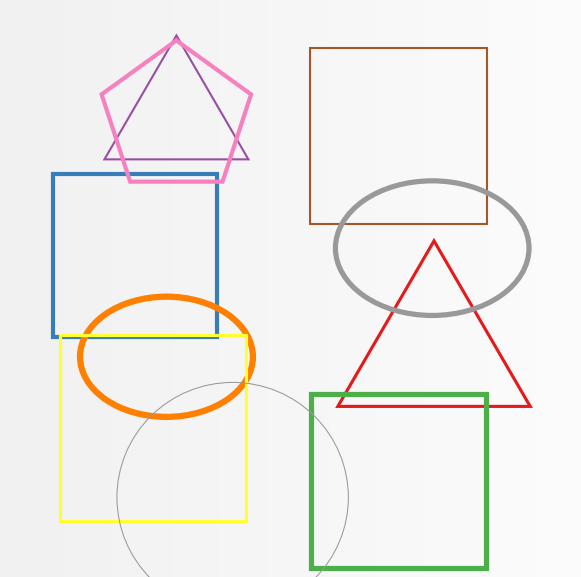[{"shape": "triangle", "thickness": 1.5, "radius": 0.96, "center": [0.747, 0.391]}, {"shape": "square", "thickness": 2, "radius": 0.71, "center": [0.233, 0.557]}, {"shape": "square", "thickness": 2.5, "radius": 0.76, "center": [0.686, 0.167]}, {"shape": "triangle", "thickness": 1, "radius": 0.71, "center": [0.304, 0.795]}, {"shape": "oval", "thickness": 3, "radius": 0.74, "center": [0.286, 0.381]}, {"shape": "square", "thickness": 1.5, "radius": 0.8, "center": [0.264, 0.258]}, {"shape": "square", "thickness": 1, "radius": 0.76, "center": [0.685, 0.764]}, {"shape": "pentagon", "thickness": 2, "radius": 0.68, "center": [0.303, 0.794]}, {"shape": "oval", "thickness": 2.5, "radius": 0.83, "center": [0.744, 0.569]}, {"shape": "circle", "thickness": 0.5, "radius": 1.0, "center": [0.4, 0.138]}]